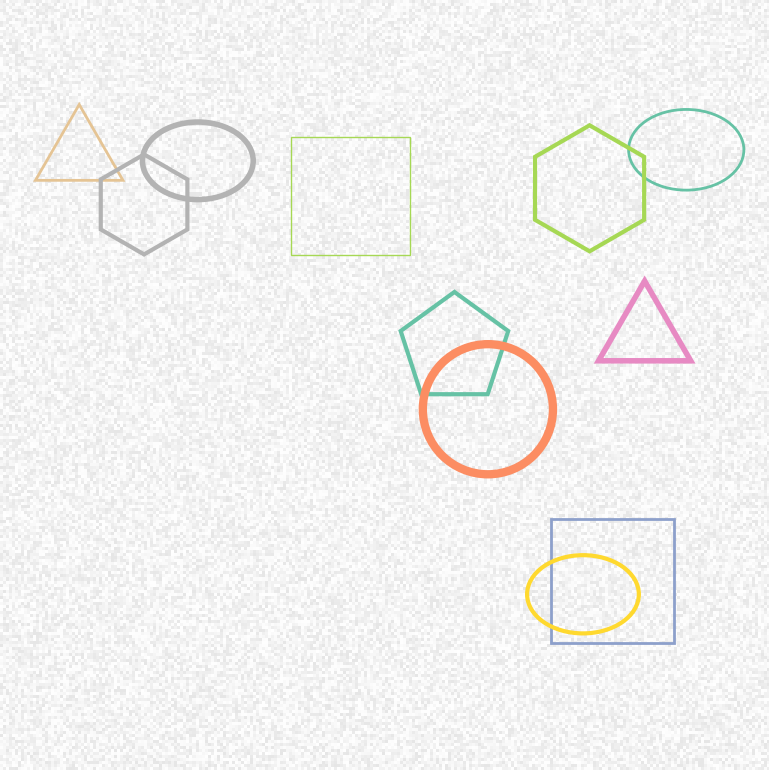[{"shape": "oval", "thickness": 1, "radius": 0.37, "center": [0.891, 0.805]}, {"shape": "pentagon", "thickness": 1.5, "radius": 0.37, "center": [0.59, 0.547]}, {"shape": "circle", "thickness": 3, "radius": 0.42, "center": [0.634, 0.469]}, {"shape": "square", "thickness": 1, "radius": 0.4, "center": [0.795, 0.245]}, {"shape": "triangle", "thickness": 2, "radius": 0.35, "center": [0.837, 0.566]}, {"shape": "square", "thickness": 0.5, "radius": 0.39, "center": [0.455, 0.746]}, {"shape": "hexagon", "thickness": 1.5, "radius": 0.41, "center": [0.766, 0.755]}, {"shape": "oval", "thickness": 1.5, "radius": 0.36, "center": [0.757, 0.228]}, {"shape": "triangle", "thickness": 1, "radius": 0.33, "center": [0.103, 0.799]}, {"shape": "hexagon", "thickness": 1.5, "radius": 0.32, "center": [0.187, 0.735]}, {"shape": "oval", "thickness": 2, "radius": 0.36, "center": [0.257, 0.791]}]